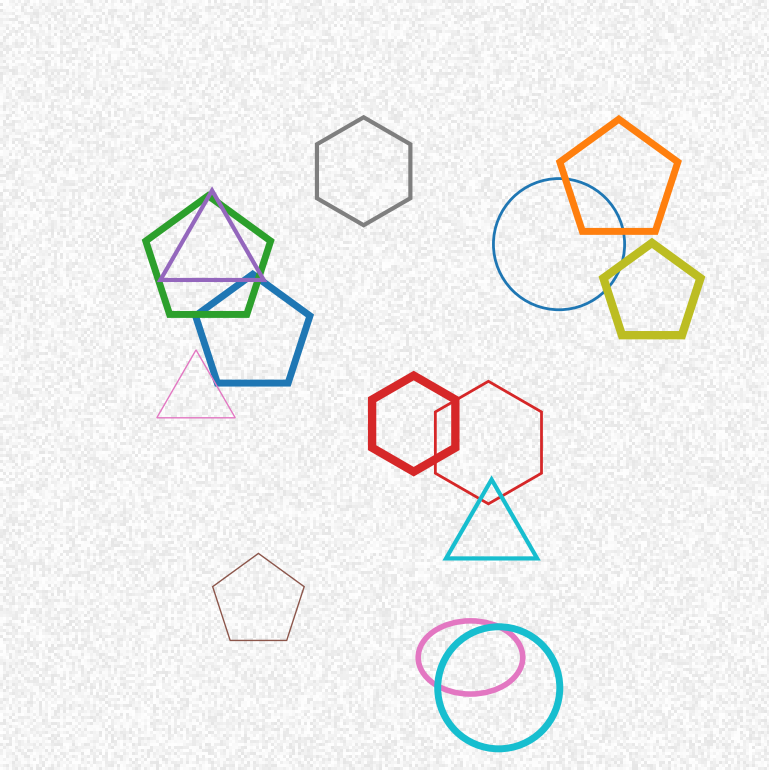[{"shape": "pentagon", "thickness": 2.5, "radius": 0.39, "center": [0.328, 0.566]}, {"shape": "circle", "thickness": 1, "radius": 0.43, "center": [0.726, 0.683]}, {"shape": "pentagon", "thickness": 2.5, "radius": 0.4, "center": [0.804, 0.765]}, {"shape": "pentagon", "thickness": 2.5, "radius": 0.43, "center": [0.27, 0.661]}, {"shape": "hexagon", "thickness": 1, "radius": 0.4, "center": [0.634, 0.425]}, {"shape": "hexagon", "thickness": 3, "radius": 0.31, "center": [0.537, 0.45]}, {"shape": "triangle", "thickness": 1.5, "radius": 0.39, "center": [0.275, 0.675]}, {"shape": "pentagon", "thickness": 0.5, "radius": 0.31, "center": [0.336, 0.219]}, {"shape": "oval", "thickness": 2, "radius": 0.34, "center": [0.611, 0.146]}, {"shape": "triangle", "thickness": 0.5, "radius": 0.29, "center": [0.255, 0.487]}, {"shape": "hexagon", "thickness": 1.5, "radius": 0.35, "center": [0.472, 0.778]}, {"shape": "pentagon", "thickness": 3, "radius": 0.33, "center": [0.847, 0.618]}, {"shape": "triangle", "thickness": 1.5, "radius": 0.34, "center": [0.638, 0.309]}, {"shape": "circle", "thickness": 2.5, "radius": 0.4, "center": [0.648, 0.107]}]